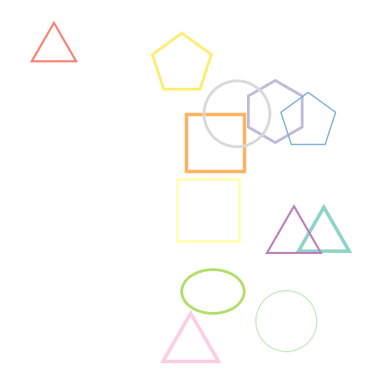[{"shape": "triangle", "thickness": 2.5, "radius": 0.38, "center": [0.841, 0.386]}, {"shape": "square", "thickness": 2, "radius": 0.4, "center": [0.541, 0.455]}, {"shape": "hexagon", "thickness": 2, "radius": 0.4, "center": [0.715, 0.71]}, {"shape": "triangle", "thickness": 1.5, "radius": 0.33, "center": [0.14, 0.874]}, {"shape": "pentagon", "thickness": 1, "radius": 0.37, "center": [0.801, 0.685]}, {"shape": "square", "thickness": 2.5, "radius": 0.37, "center": [0.558, 0.631]}, {"shape": "oval", "thickness": 2, "radius": 0.41, "center": [0.553, 0.243]}, {"shape": "triangle", "thickness": 2.5, "radius": 0.42, "center": [0.495, 0.103]}, {"shape": "circle", "thickness": 2, "radius": 0.43, "center": [0.616, 0.704]}, {"shape": "triangle", "thickness": 1.5, "radius": 0.4, "center": [0.764, 0.383]}, {"shape": "circle", "thickness": 1, "radius": 0.4, "center": [0.744, 0.166]}, {"shape": "pentagon", "thickness": 2, "radius": 0.4, "center": [0.472, 0.834]}]